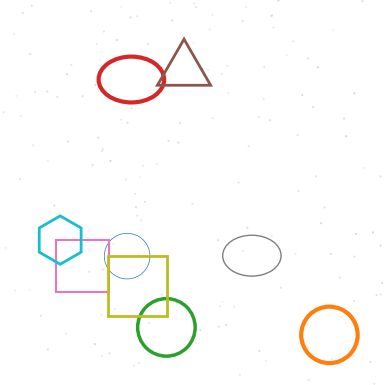[{"shape": "circle", "thickness": 0.5, "radius": 0.3, "center": [0.33, 0.335]}, {"shape": "circle", "thickness": 3, "radius": 0.37, "center": [0.856, 0.13]}, {"shape": "circle", "thickness": 2.5, "radius": 0.37, "center": [0.432, 0.15]}, {"shape": "oval", "thickness": 3, "radius": 0.43, "center": [0.341, 0.793]}, {"shape": "triangle", "thickness": 2, "radius": 0.4, "center": [0.478, 0.818]}, {"shape": "square", "thickness": 1.5, "radius": 0.34, "center": [0.215, 0.309]}, {"shape": "oval", "thickness": 1, "radius": 0.38, "center": [0.654, 0.336]}, {"shape": "square", "thickness": 2, "radius": 0.39, "center": [0.357, 0.256]}, {"shape": "hexagon", "thickness": 2, "radius": 0.31, "center": [0.156, 0.376]}]